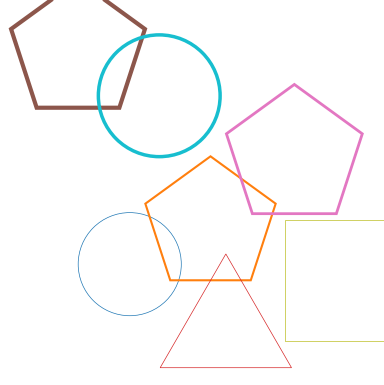[{"shape": "circle", "thickness": 0.5, "radius": 0.67, "center": [0.337, 0.314]}, {"shape": "pentagon", "thickness": 1.5, "radius": 0.89, "center": [0.547, 0.416]}, {"shape": "triangle", "thickness": 0.5, "radius": 0.98, "center": [0.587, 0.143]}, {"shape": "pentagon", "thickness": 3, "radius": 0.91, "center": [0.203, 0.868]}, {"shape": "pentagon", "thickness": 2, "radius": 0.93, "center": [0.765, 0.595]}, {"shape": "square", "thickness": 0.5, "radius": 0.78, "center": [0.896, 0.271]}, {"shape": "circle", "thickness": 2.5, "radius": 0.79, "center": [0.414, 0.751]}]